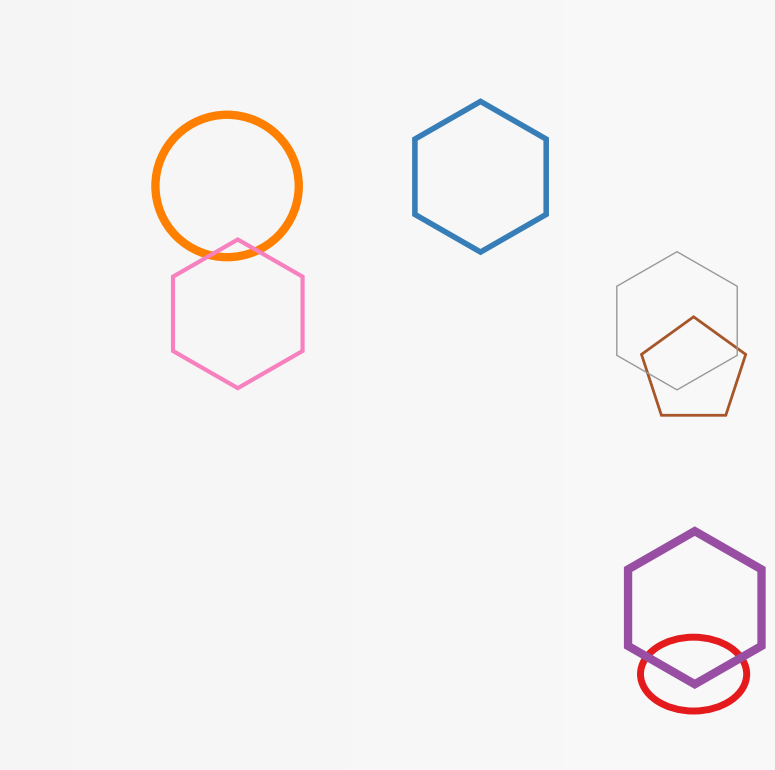[{"shape": "oval", "thickness": 2.5, "radius": 0.34, "center": [0.895, 0.125]}, {"shape": "hexagon", "thickness": 2, "radius": 0.49, "center": [0.62, 0.77]}, {"shape": "hexagon", "thickness": 3, "radius": 0.5, "center": [0.896, 0.211]}, {"shape": "circle", "thickness": 3, "radius": 0.46, "center": [0.293, 0.758]}, {"shape": "pentagon", "thickness": 1, "radius": 0.35, "center": [0.895, 0.518]}, {"shape": "hexagon", "thickness": 1.5, "radius": 0.48, "center": [0.307, 0.592]}, {"shape": "hexagon", "thickness": 0.5, "radius": 0.45, "center": [0.874, 0.583]}]